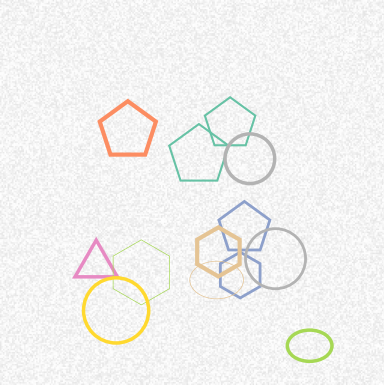[{"shape": "pentagon", "thickness": 1.5, "radius": 0.41, "center": [0.517, 0.597]}, {"shape": "pentagon", "thickness": 1.5, "radius": 0.34, "center": [0.598, 0.678]}, {"shape": "pentagon", "thickness": 3, "radius": 0.38, "center": [0.332, 0.66]}, {"shape": "hexagon", "thickness": 2, "radius": 0.3, "center": [0.624, 0.286]}, {"shape": "pentagon", "thickness": 2, "radius": 0.35, "center": [0.635, 0.407]}, {"shape": "triangle", "thickness": 2.5, "radius": 0.32, "center": [0.25, 0.313]}, {"shape": "oval", "thickness": 2.5, "radius": 0.29, "center": [0.804, 0.102]}, {"shape": "hexagon", "thickness": 0.5, "radius": 0.42, "center": [0.367, 0.293]}, {"shape": "circle", "thickness": 2.5, "radius": 0.42, "center": [0.302, 0.194]}, {"shape": "oval", "thickness": 0.5, "radius": 0.35, "center": [0.563, 0.273]}, {"shape": "hexagon", "thickness": 3, "radius": 0.32, "center": [0.567, 0.346]}, {"shape": "circle", "thickness": 2.5, "radius": 0.32, "center": [0.649, 0.588]}, {"shape": "circle", "thickness": 2, "radius": 0.39, "center": [0.716, 0.328]}]